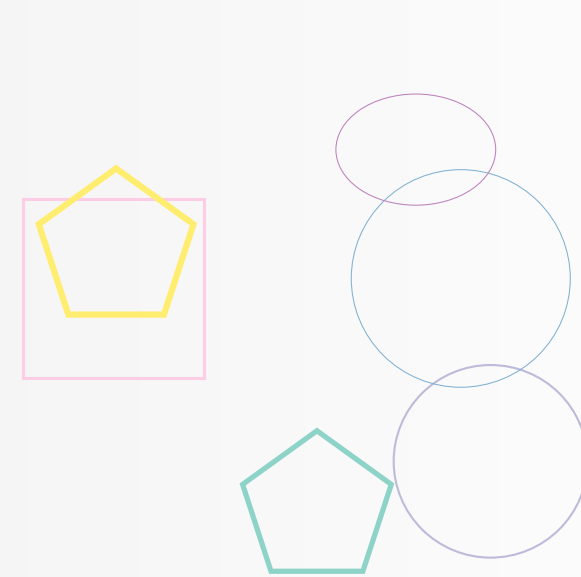[{"shape": "pentagon", "thickness": 2.5, "radius": 0.67, "center": [0.545, 0.119]}, {"shape": "circle", "thickness": 1, "radius": 0.83, "center": [0.844, 0.2]}, {"shape": "circle", "thickness": 0.5, "radius": 0.94, "center": [0.793, 0.517]}, {"shape": "square", "thickness": 1.5, "radius": 0.78, "center": [0.195, 0.499]}, {"shape": "oval", "thickness": 0.5, "radius": 0.69, "center": [0.715, 0.74]}, {"shape": "pentagon", "thickness": 3, "radius": 0.7, "center": [0.2, 0.568]}]